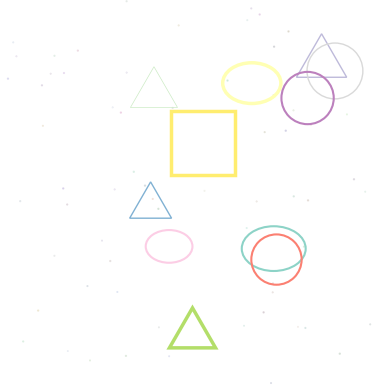[{"shape": "oval", "thickness": 1.5, "radius": 0.42, "center": [0.711, 0.354]}, {"shape": "oval", "thickness": 2.5, "radius": 0.38, "center": [0.654, 0.784]}, {"shape": "triangle", "thickness": 1, "radius": 0.38, "center": [0.835, 0.837]}, {"shape": "circle", "thickness": 1.5, "radius": 0.33, "center": [0.718, 0.326]}, {"shape": "triangle", "thickness": 1, "radius": 0.31, "center": [0.391, 0.465]}, {"shape": "triangle", "thickness": 2.5, "radius": 0.35, "center": [0.5, 0.131]}, {"shape": "oval", "thickness": 1.5, "radius": 0.3, "center": [0.439, 0.36]}, {"shape": "circle", "thickness": 1, "radius": 0.36, "center": [0.87, 0.816]}, {"shape": "circle", "thickness": 1.5, "radius": 0.34, "center": [0.799, 0.745]}, {"shape": "triangle", "thickness": 0.5, "radius": 0.35, "center": [0.4, 0.756]}, {"shape": "square", "thickness": 2.5, "radius": 0.42, "center": [0.527, 0.629]}]